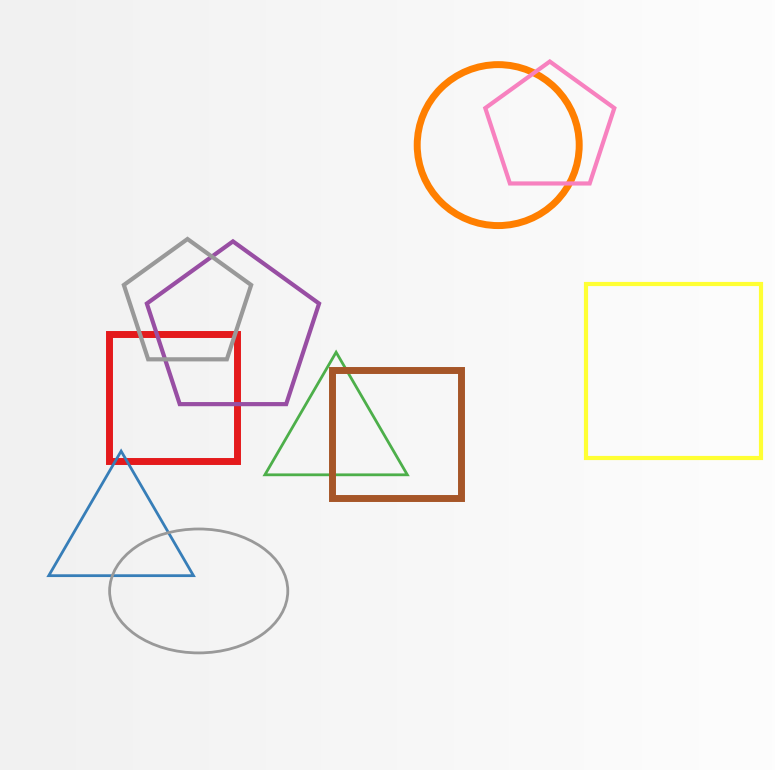[{"shape": "square", "thickness": 2.5, "radius": 0.41, "center": [0.223, 0.484]}, {"shape": "triangle", "thickness": 1, "radius": 0.54, "center": [0.156, 0.306]}, {"shape": "triangle", "thickness": 1, "radius": 0.53, "center": [0.434, 0.436]}, {"shape": "pentagon", "thickness": 1.5, "radius": 0.58, "center": [0.301, 0.57]}, {"shape": "circle", "thickness": 2.5, "radius": 0.52, "center": [0.643, 0.812]}, {"shape": "square", "thickness": 1.5, "radius": 0.57, "center": [0.869, 0.518]}, {"shape": "square", "thickness": 2.5, "radius": 0.42, "center": [0.512, 0.436]}, {"shape": "pentagon", "thickness": 1.5, "radius": 0.44, "center": [0.709, 0.833]}, {"shape": "oval", "thickness": 1, "radius": 0.57, "center": [0.256, 0.233]}, {"shape": "pentagon", "thickness": 1.5, "radius": 0.43, "center": [0.242, 0.603]}]